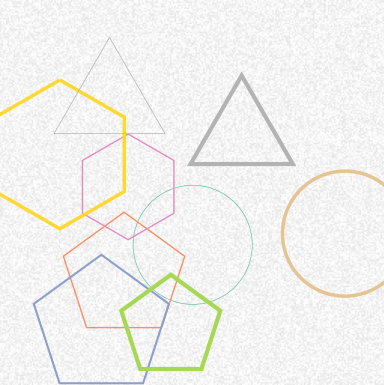[{"shape": "circle", "thickness": 0.5, "radius": 0.77, "center": [0.501, 0.364]}, {"shape": "pentagon", "thickness": 1, "radius": 0.83, "center": [0.322, 0.283]}, {"shape": "pentagon", "thickness": 1.5, "radius": 0.92, "center": [0.263, 0.154]}, {"shape": "hexagon", "thickness": 1, "radius": 0.69, "center": [0.333, 0.515]}, {"shape": "pentagon", "thickness": 3, "radius": 0.68, "center": [0.444, 0.151]}, {"shape": "hexagon", "thickness": 2.5, "radius": 0.97, "center": [0.155, 0.599]}, {"shape": "circle", "thickness": 2.5, "radius": 0.81, "center": [0.896, 0.393]}, {"shape": "triangle", "thickness": 0.5, "radius": 0.83, "center": [0.284, 0.736]}, {"shape": "triangle", "thickness": 3, "radius": 0.77, "center": [0.628, 0.651]}]